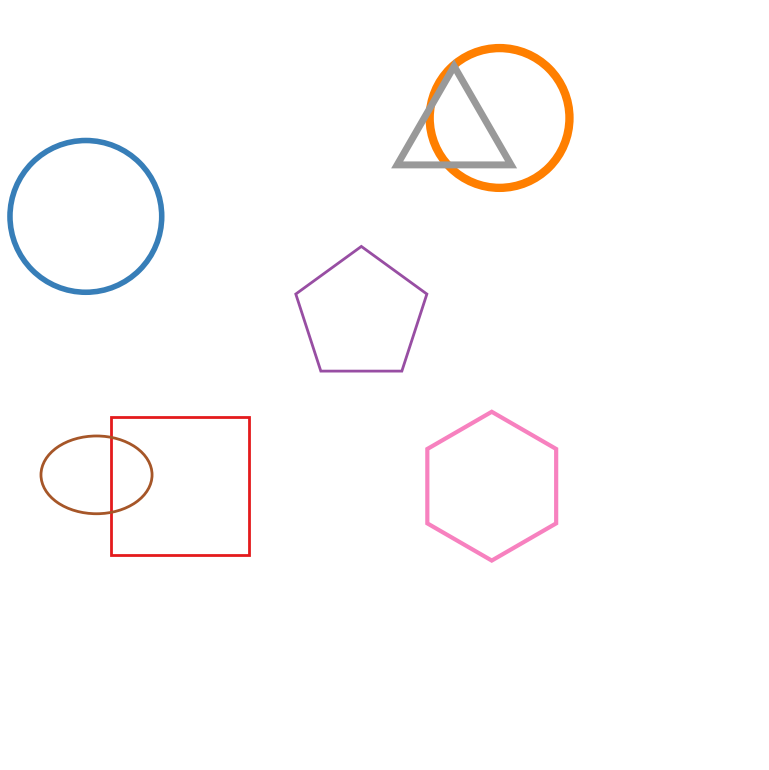[{"shape": "square", "thickness": 1, "radius": 0.45, "center": [0.234, 0.369]}, {"shape": "circle", "thickness": 2, "radius": 0.49, "center": [0.111, 0.719]}, {"shape": "pentagon", "thickness": 1, "radius": 0.45, "center": [0.469, 0.59]}, {"shape": "circle", "thickness": 3, "radius": 0.45, "center": [0.649, 0.847]}, {"shape": "oval", "thickness": 1, "radius": 0.36, "center": [0.125, 0.383]}, {"shape": "hexagon", "thickness": 1.5, "radius": 0.48, "center": [0.639, 0.369]}, {"shape": "triangle", "thickness": 2.5, "radius": 0.43, "center": [0.59, 0.829]}]